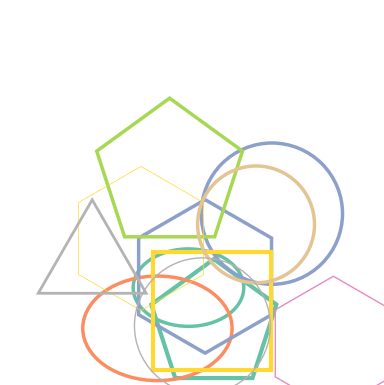[{"shape": "pentagon", "thickness": 3, "radius": 0.85, "center": [0.555, 0.156]}, {"shape": "oval", "thickness": 2.5, "radius": 0.72, "center": [0.49, 0.253]}, {"shape": "oval", "thickness": 2.5, "radius": 0.97, "center": [0.409, 0.147]}, {"shape": "hexagon", "thickness": 2.5, "radius": 1.0, "center": [0.533, 0.282]}, {"shape": "circle", "thickness": 2.5, "radius": 0.92, "center": [0.706, 0.445]}, {"shape": "hexagon", "thickness": 1, "radius": 0.87, "center": [0.866, 0.108]}, {"shape": "pentagon", "thickness": 2.5, "radius": 1.0, "center": [0.441, 0.546]}, {"shape": "hexagon", "thickness": 0.5, "radius": 0.94, "center": [0.366, 0.381]}, {"shape": "square", "thickness": 3, "radius": 0.76, "center": [0.55, 0.193]}, {"shape": "circle", "thickness": 2.5, "radius": 0.76, "center": [0.665, 0.417]}, {"shape": "triangle", "thickness": 2, "radius": 0.81, "center": [0.239, 0.319]}, {"shape": "circle", "thickness": 1, "radius": 0.88, "center": [0.526, 0.154]}]